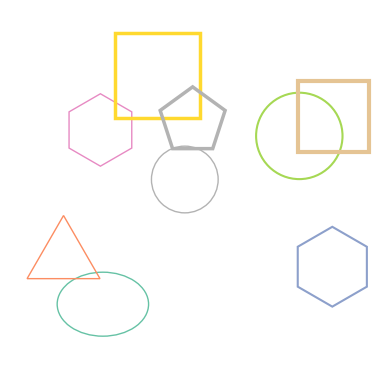[{"shape": "oval", "thickness": 1, "radius": 0.59, "center": [0.267, 0.21]}, {"shape": "triangle", "thickness": 1, "radius": 0.55, "center": [0.165, 0.331]}, {"shape": "hexagon", "thickness": 1.5, "radius": 0.52, "center": [0.863, 0.307]}, {"shape": "hexagon", "thickness": 1, "radius": 0.47, "center": [0.261, 0.662]}, {"shape": "circle", "thickness": 1.5, "radius": 0.56, "center": [0.777, 0.647]}, {"shape": "square", "thickness": 2.5, "radius": 0.56, "center": [0.409, 0.804]}, {"shape": "square", "thickness": 3, "radius": 0.46, "center": [0.865, 0.698]}, {"shape": "circle", "thickness": 1, "radius": 0.43, "center": [0.48, 0.534]}, {"shape": "pentagon", "thickness": 2.5, "radius": 0.44, "center": [0.5, 0.686]}]